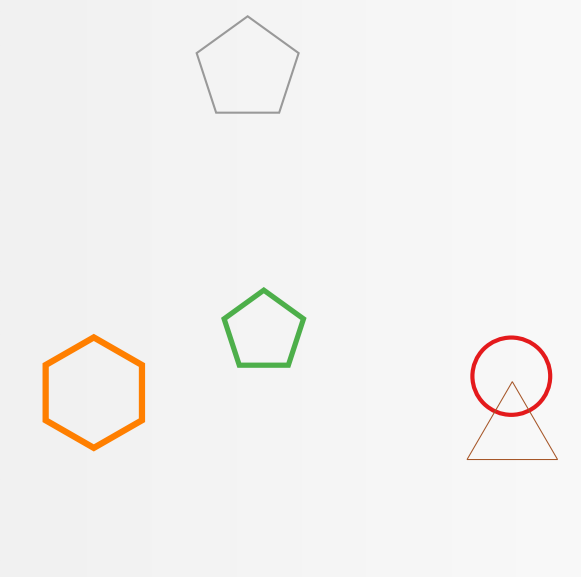[{"shape": "circle", "thickness": 2, "radius": 0.33, "center": [0.88, 0.348]}, {"shape": "pentagon", "thickness": 2.5, "radius": 0.36, "center": [0.454, 0.425]}, {"shape": "hexagon", "thickness": 3, "radius": 0.48, "center": [0.161, 0.319]}, {"shape": "triangle", "thickness": 0.5, "radius": 0.45, "center": [0.881, 0.248]}, {"shape": "pentagon", "thickness": 1, "radius": 0.46, "center": [0.426, 0.879]}]